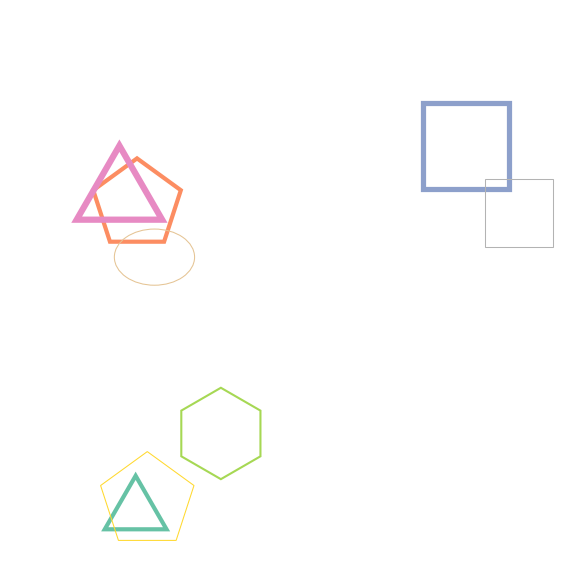[{"shape": "triangle", "thickness": 2, "radius": 0.31, "center": [0.235, 0.113]}, {"shape": "pentagon", "thickness": 2, "radius": 0.4, "center": [0.237, 0.645]}, {"shape": "square", "thickness": 2.5, "radius": 0.37, "center": [0.807, 0.746]}, {"shape": "triangle", "thickness": 3, "radius": 0.43, "center": [0.207, 0.661]}, {"shape": "hexagon", "thickness": 1, "radius": 0.4, "center": [0.382, 0.249]}, {"shape": "pentagon", "thickness": 0.5, "radius": 0.42, "center": [0.255, 0.132]}, {"shape": "oval", "thickness": 0.5, "radius": 0.35, "center": [0.267, 0.554]}, {"shape": "square", "thickness": 0.5, "radius": 0.29, "center": [0.899, 0.63]}]